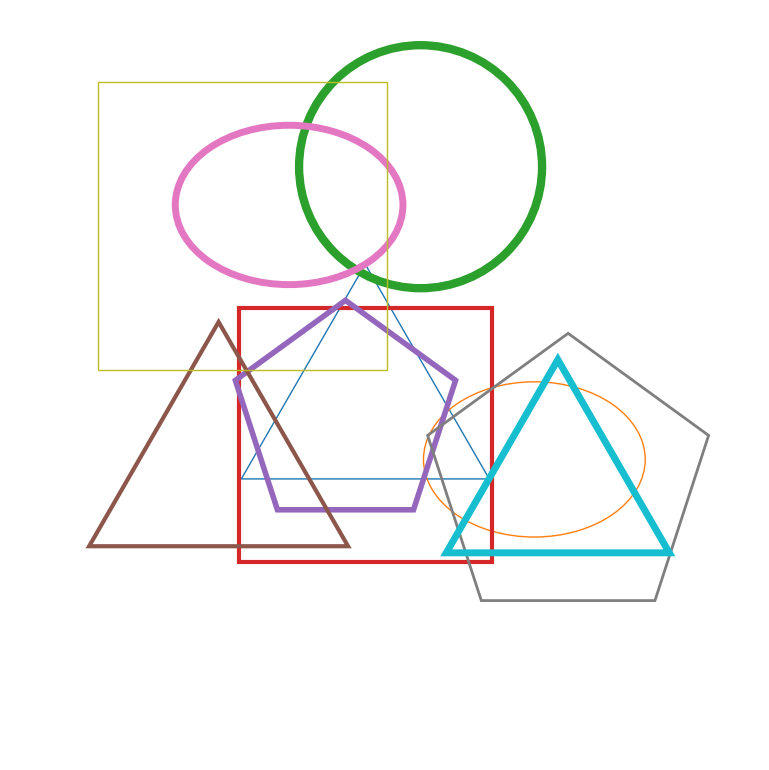[{"shape": "triangle", "thickness": 0.5, "radius": 0.93, "center": [0.474, 0.471]}, {"shape": "oval", "thickness": 0.5, "radius": 0.72, "center": [0.694, 0.403]}, {"shape": "circle", "thickness": 3, "radius": 0.79, "center": [0.546, 0.784]}, {"shape": "square", "thickness": 1.5, "radius": 0.82, "center": [0.475, 0.435]}, {"shape": "pentagon", "thickness": 2, "radius": 0.75, "center": [0.449, 0.46]}, {"shape": "triangle", "thickness": 1.5, "radius": 0.97, "center": [0.284, 0.388]}, {"shape": "oval", "thickness": 2.5, "radius": 0.74, "center": [0.375, 0.734]}, {"shape": "pentagon", "thickness": 1, "radius": 0.96, "center": [0.738, 0.375]}, {"shape": "square", "thickness": 0.5, "radius": 0.94, "center": [0.315, 0.706]}, {"shape": "triangle", "thickness": 2.5, "radius": 0.84, "center": [0.724, 0.366]}]